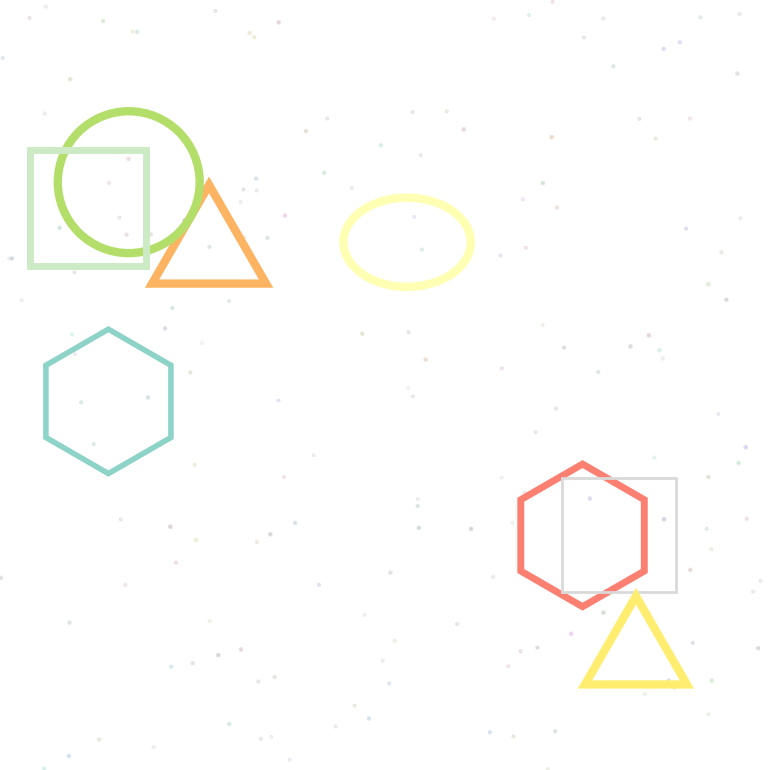[{"shape": "hexagon", "thickness": 2, "radius": 0.47, "center": [0.141, 0.479]}, {"shape": "oval", "thickness": 3, "radius": 0.41, "center": [0.529, 0.685]}, {"shape": "hexagon", "thickness": 2.5, "radius": 0.46, "center": [0.757, 0.305]}, {"shape": "triangle", "thickness": 3, "radius": 0.43, "center": [0.272, 0.674]}, {"shape": "circle", "thickness": 3, "radius": 0.46, "center": [0.167, 0.763]}, {"shape": "square", "thickness": 1, "radius": 0.37, "center": [0.804, 0.305]}, {"shape": "square", "thickness": 2.5, "radius": 0.38, "center": [0.114, 0.729]}, {"shape": "triangle", "thickness": 3, "radius": 0.38, "center": [0.826, 0.149]}]